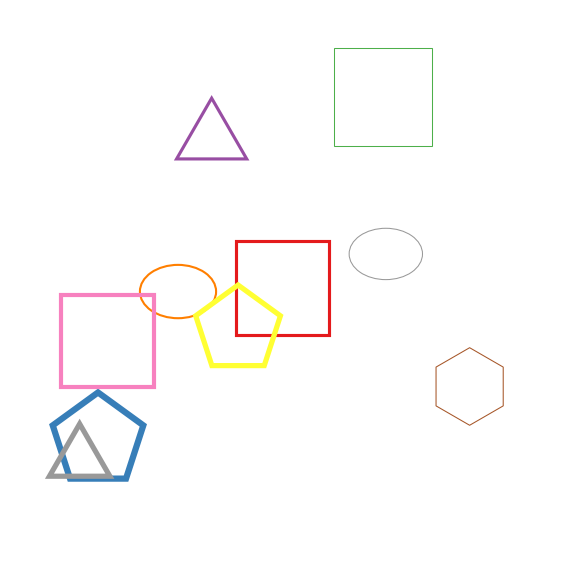[{"shape": "square", "thickness": 1.5, "radius": 0.4, "center": [0.489, 0.5]}, {"shape": "pentagon", "thickness": 3, "radius": 0.41, "center": [0.17, 0.237]}, {"shape": "square", "thickness": 0.5, "radius": 0.42, "center": [0.663, 0.831]}, {"shape": "triangle", "thickness": 1.5, "radius": 0.35, "center": [0.366, 0.759]}, {"shape": "oval", "thickness": 1, "radius": 0.33, "center": [0.308, 0.494]}, {"shape": "pentagon", "thickness": 2.5, "radius": 0.39, "center": [0.412, 0.428]}, {"shape": "hexagon", "thickness": 0.5, "radius": 0.34, "center": [0.813, 0.33]}, {"shape": "square", "thickness": 2, "radius": 0.4, "center": [0.186, 0.409]}, {"shape": "oval", "thickness": 0.5, "radius": 0.32, "center": [0.668, 0.559]}, {"shape": "triangle", "thickness": 2.5, "radius": 0.3, "center": [0.138, 0.205]}]